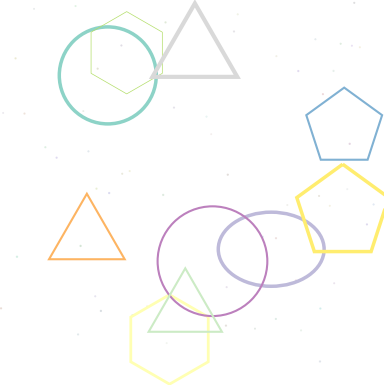[{"shape": "circle", "thickness": 2.5, "radius": 0.63, "center": [0.28, 0.804]}, {"shape": "hexagon", "thickness": 2, "radius": 0.58, "center": [0.44, 0.118]}, {"shape": "oval", "thickness": 2.5, "radius": 0.69, "center": [0.704, 0.353]}, {"shape": "pentagon", "thickness": 1.5, "radius": 0.52, "center": [0.894, 0.669]}, {"shape": "triangle", "thickness": 1.5, "radius": 0.57, "center": [0.226, 0.383]}, {"shape": "hexagon", "thickness": 0.5, "radius": 0.53, "center": [0.329, 0.863]}, {"shape": "triangle", "thickness": 3, "radius": 0.64, "center": [0.506, 0.864]}, {"shape": "circle", "thickness": 1.5, "radius": 0.71, "center": [0.552, 0.322]}, {"shape": "triangle", "thickness": 1.5, "radius": 0.55, "center": [0.481, 0.193]}, {"shape": "pentagon", "thickness": 2.5, "radius": 0.63, "center": [0.89, 0.448]}]